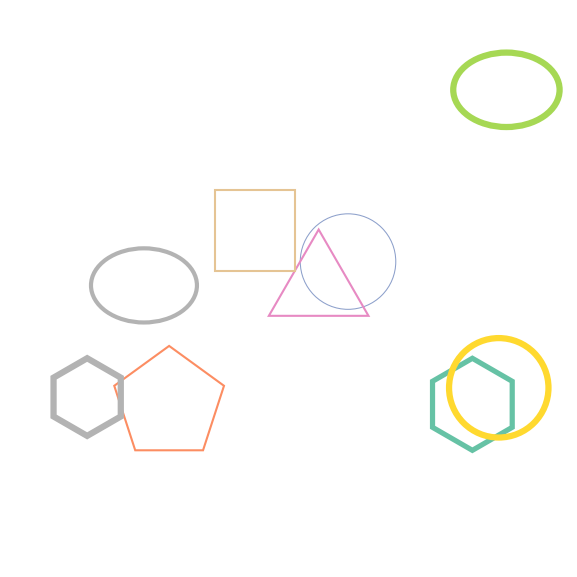[{"shape": "hexagon", "thickness": 2.5, "radius": 0.4, "center": [0.818, 0.299]}, {"shape": "pentagon", "thickness": 1, "radius": 0.5, "center": [0.293, 0.3]}, {"shape": "circle", "thickness": 0.5, "radius": 0.41, "center": [0.603, 0.546]}, {"shape": "triangle", "thickness": 1, "radius": 0.5, "center": [0.552, 0.502]}, {"shape": "oval", "thickness": 3, "radius": 0.46, "center": [0.877, 0.844]}, {"shape": "circle", "thickness": 3, "radius": 0.43, "center": [0.864, 0.328]}, {"shape": "square", "thickness": 1, "radius": 0.35, "center": [0.442, 0.6]}, {"shape": "oval", "thickness": 2, "radius": 0.46, "center": [0.249, 0.505]}, {"shape": "hexagon", "thickness": 3, "radius": 0.34, "center": [0.151, 0.312]}]